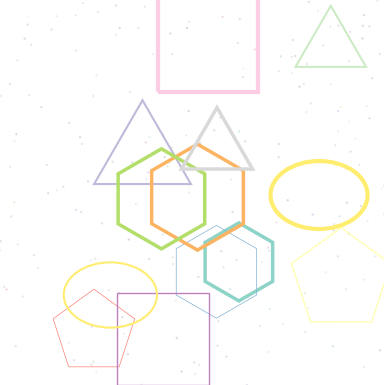[{"shape": "hexagon", "thickness": 2.5, "radius": 0.51, "center": [0.62, 0.32]}, {"shape": "pentagon", "thickness": 1, "radius": 0.68, "center": [0.886, 0.273]}, {"shape": "triangle", "thickness": 1.5, "radius": 0.73, "center": [0.37, 0.595]}, {"shape": "pentagon", "thickness": 0.5, "radius": 0.56, "center": [0.244, 0.137]}, {"shape": "hexagon", "thickness": 0.5, "radius": 0.6, "center": [0.562, 0.294]}, {"shape": "hexagon", "thickness": 2.5, "radius": 0.69, "center": [0.513, 0.488]}, {"shape": "hexagon", "thickness": 2.5, "radius": 0.65, "center": [0.419, 0.484]}, {"shape": "square", "thickness": 3, "radius": 0.65, "center": [0.541, 0.891]}, {"shape": "triangle", "thickness": 2.5, "radius": 0.53, "center": [0.564, 0.614]}, {"shape": "square", "thickness": 1, "radius": 0.6, "center": [0.424, 0.119]}, {"shape": "triangle", "thickness": 1.5, "radius": 0.53, "center": [0.859, 0.879]}, {"shape": "oval", "thickness": 3, "radius": 0.63, "center": [0.829, 0.493]}, {"shape": "oval", "thickness": 1.5, "radius": 0.61, "center": [0.287, 0.234]}]